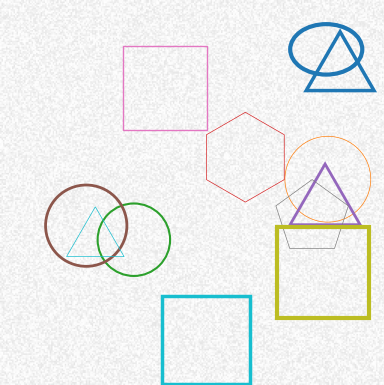[{"shape": "triangle", "thickness": 2.5, "radius": 0.51, "center": [0.883, 0.816]}, {"shape": "oval", "thickness": 3, "radius": 0.47, "center": [0.847, 0.872]}, {"shape": "circle", "thickness": 0.5, "radius": 0.56, "center": [0.851, 0.534]}, {"shape": "circle", "thickness": 1.5, "radius": 0.47, "center": [0.348, 0.377]}, {"shape": "hexagon", "thickness": 0.5, "radius": 0.58, "center": [0.637, 0.592]}, {"shape": "triangle", "thickness": 2, "radius": 0.53, "center": [0.844, 0.469]}, {"shape": "circle", "thickness": 2, "radius": 0.53, "center": [0.224, 0.414]}, {"shape": "square", "thickness": 1, "radius": 0.55, "center": [0.429, 0.77]}, {"shape": "pentagon", "thickness": 0.5, "radius": 0.49, "center": [0.811, 0.435]}, {"shape": "square", "thickness": 3, "radius": 0.59, "center": [0.839, 0.292]}, {"shape": "square", "thickness": 2.5, "radius": 0.57, "center": [0.535, 0.118]}, {"shape": "triangle", "thickness": 0.5, "radius": 0.43, "center": [0.248, 0.377]}]